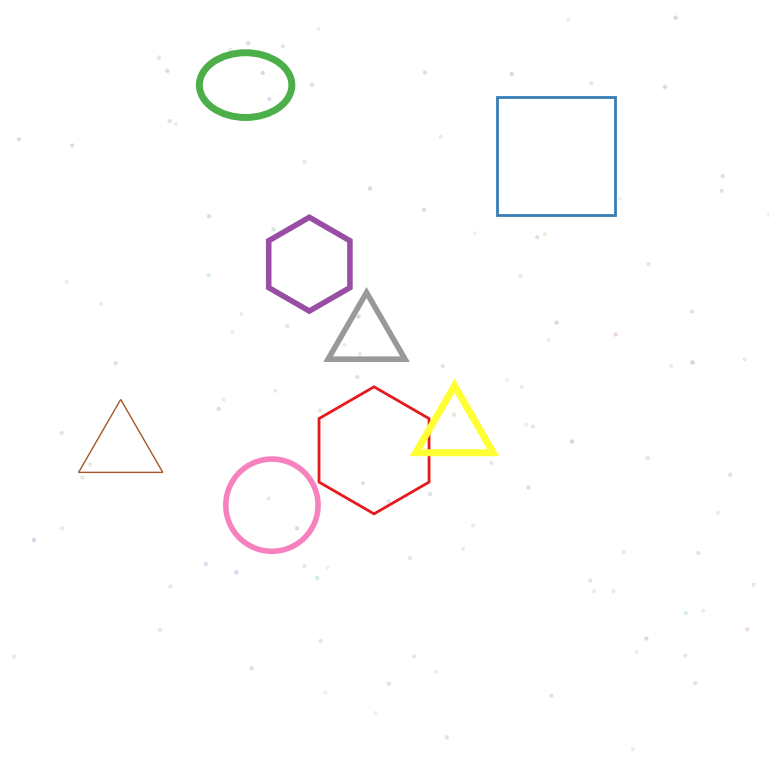[{"shape": "hexagon", "thickness": 1, "radius": 0.41, "center": [0.486, 0.415]}, {"shape": "square", "thickness": 1, "radius": 0.38, "center": [0.723, 0.797]}, {"shape": "oval", "thickness": 2.5, "radius": 0.3, "center": [0.319, 0.889]}, {"shape": "hexagon", "thickness": 2, "radius": 0.3, "center": [0.402, 0.657]}, {"shape": "triangle", "thickness": 2.5, "radius": 0.29, "center": [0.59, 0.441]}, {"shape": "triangle", "thickness": 0.5, "radius": 0.32, "center": [0.157, 0.418]}, {"shape": "circle", "thickness": 2, "radius": 0.3, "center": [0.353, 0.344]}, {"shape": "triangle", "thickness": 2, "radius": 0.29, "center": [0.476, 0.562]}]